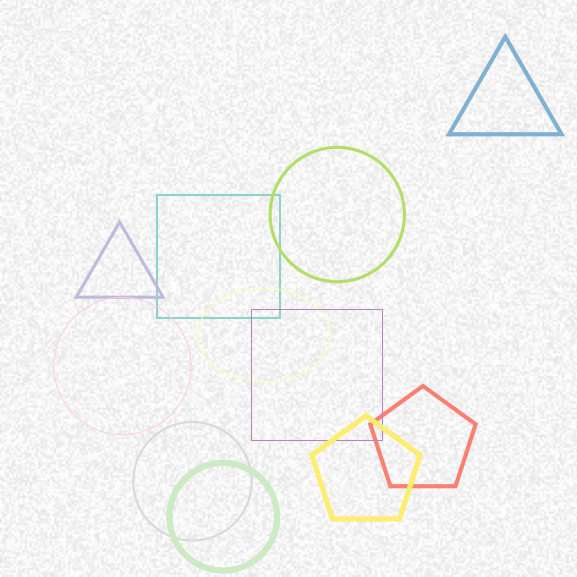[{"shape": "square", "thickness": 1, "radius": 0.53, "center": [0.379, 0.555]}, {"shape": "oval", "thickness": 0.5, "radius": 0.58, "center": [0.457, 0.419]}, {"shape": "triangle", "thickness": 1.5, "radius": 0.43, "center": [0.207, 0.528]}, {"shape": "pentagon", "thickness": 2, "radius": 0.48, "center": [0.732, 0.235]}, {"shape": "triangle", "thickness": 2, "radius": 0.56, "center": [0.875, 0.823]}, {"shape": "circle", "thickness": 1.5, "radius": 0.58, "center": [0.584, 0.628]}, {"shape": "circle", "thickness": 0.5, "radius": 0.59, "center": [0.212, 0.365]}, {"shape": "circle", "thickness": 1, "radius": 0.51, "center": [0.333, 0.166]}, {"shape": "square", "thickness": 0.5, "radius": 0.57, "center": [0.548, 0.35]}, {"shape": "circle", "thickness": 3, "radius": 0.47, "center": [0.387, 0.104]}, {"shape": "pentagon", "thickness": 2.5, "radius": 0.49, "center": [0.634, 0.18]}]